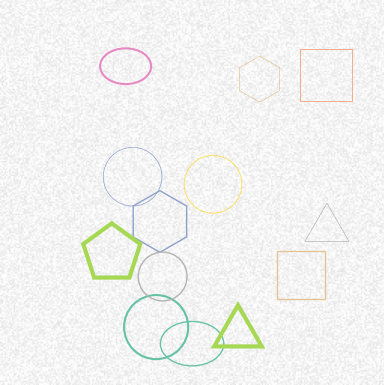[{"shape": "oval", "thickness": 1, "radius": 0.41, "center": [0.499, 0.107]}, {"shape": "circle", "thickness": 1.5, "radius": 0.42, "center": [0.406, 0.15]}, {"shape": "square", "thickness": 0.5, "radius": 0.33, "center": [0.846, 0.805]}, {"shape": "circle", "thickness": 0.5, "radius": 0.38, "center": [0.344, 0.541]}, {"shape": "hexagon", "thickness": 1, "radius": 0.4, "center": [0.415, 0.425]}, {"shape": "oval", "thickness": 1.5, "radius": 0.33, "center": [0.326, 0.828]}, {"shape": "triangle", "thickness": 3, "radius": 0.36, "center": [0.618, 0.136]}, {"shape": "pentagon", "thickness": 3, "radius": 0.39, "center": [0.29, 0.342]}, {"shape": "circle", "thickness": 0.5, "radius": 0.38, "center": [0.553, 0.521]}, {"shape": "square", "thickness": 1, "radius": 0.31, "center": [0.782, 0.285]}, {"shape": "hexagon", "thickness": 0.5, "radius": 0.3, "center": [0.674, 0.795]}, {"shape": "triangle", "thickness": 0.5, "radius": 0.33, "center": [0.849, 0.406]}, {"shape": "circle", "thickness": 1, "radius": 0.32, "center": [0.422, 0.282]}]